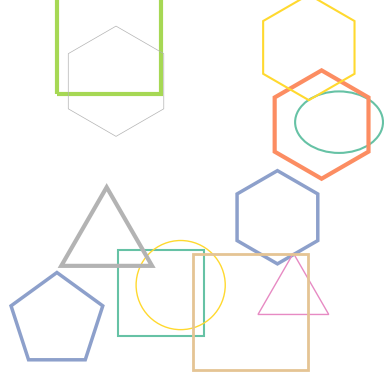[{"shape": "oval", "thickness": 1.5, "radius": 0.57, "center": [0.881, 0.683]}, {"shape": "square", "thickness": 1.5, "radius": 0.56, "center": [0.418, 0.239]}, {"shape": "hexagon", "thickness": 3, "radius": 0.7, "center": [0.835, 0.676]}, {"shape": "hexagon", "thickness": 2.5, "radius": 0.61, "center": [0.721, 0.436]}, {"shape": "pentagon", "thickness": 2.5, "radius": 0.63, "center": [0.148, 0.167]}, {"shape": "triangle", "thickness": 1, "radius": 0.53, "center": [0.762, 0.236]}, {"shape": "square", "thickness": 3, "radius": 0.68, "center": [0.283, 0.892]}, {"shape": "circle", "thickness": 1, "radius": 0.58, "center": [0.469, 0.26]}, {"shape": "hexagon", "thickness": 1.5, "radius": 0.69, "center": [0.802, 0.877]}, {"shape": "square", "thickness": 2, "radius": 0.75, "center": [0.652, 0.19]}, {"shape": "triangle", "thickness": 3, "radius": 0.68, "center": [0.277, 0.378]}, {"shape": "hexagon", "thickness": 0.5, "radius": 0.72, "center": [0.301, 0.789]}]